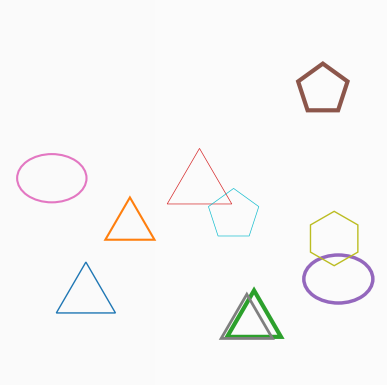[{"shape": "triangle", "thickness": 1, "radius": 0.44, "center": [0.222, 0.231]}, {"shape": "triangle", "thickness": 1.5, "radius": 0.37, "center": [0.335, 0.414]}, {"shape": "triangle", "thickness": 3, "radius": 0.4, "center": [0.656, 0.165]}, {"shape": "triangle", "thickness": 0.5, "radius": 0.48, "center": [0.515, 0.518]}, {"shape": "oval", "thickness": 2.5, "radius": 0.45, "center": [0.873, 0.275]}, {"shape": "pentagon", "thickness": 3, "radius": 0.34, "center": [0.833, 0.768]}, {"shape": "oval", "thickness": 1.5, "radius": 0.45, "center": [0.134, 0.537]}, {"shape": "triangle", "thickness": 2, "radius": 0.38, "center": [0.637, 0.159]}, {"shape": "hexagon", "thickness": 1, "radius": 0.35, "center": [0.862, 0.38]}, {"shape": "pentagon", "thickness": 0.5, "radius": 0.34, "center": [0.603, 0.442]}]